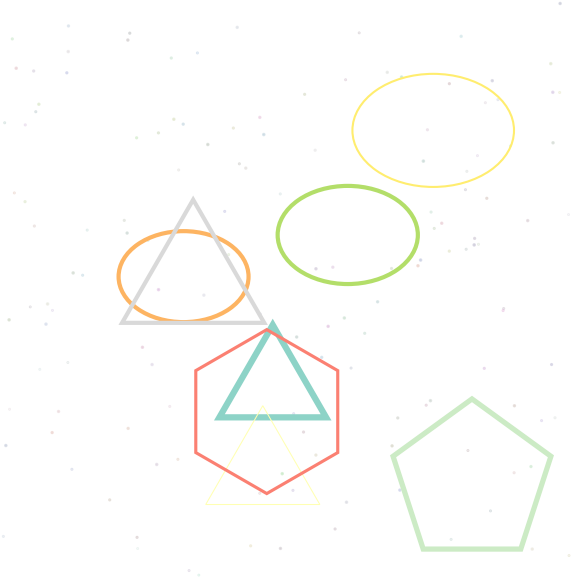[{"shape": "triangle", "thickness": 3, "radius": 0.53, "center": [0.472, 0.33]}, {"shape": "triangle", "thickness": 0.5, "radius": 0.57, "center": [0.455, 0.183]}, {"shape": "hexagon", "thickness": 1.5, "radius": 0.71, "center": [0.462, 0.286]}, {"shape": "oval", "thickness": 2, "radius": 0.56, "center": [0.318, 0.52]}, {"shape": "oval", "thickness": 2, "radius": 0.61, "center": [0.602, 0.592]}, {"shape": "triangle", "thickness": 2, "radius": 0.71, "center": [0.334, 0.511]}, {"shape": "pentagon", "thickness": 2.5, "radius": 0.72, "center": [0.817, 0.165]}, {"shape": "oval", "thickness": 1, "radius": 0.7, "center": [0.75, 0.773]}]